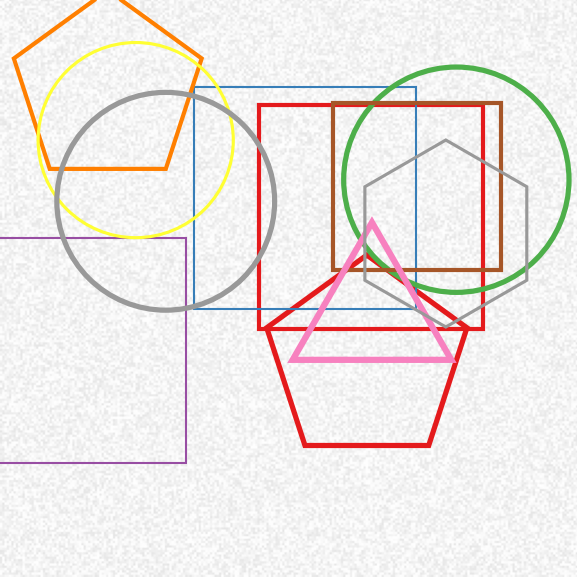[{"shape": "square", "thickness": 2, "radius": 0.97, "center": [0.642, 0.623]}, {"shape": "pentagon", "thickness": 2.5, "radius": 0.91, "center": [0.635, 0.375]}, {"shape": "square", "thickness": 1, "radius": 0.96, "center": [0.529, 0.656]}, {"shape": "circle", "thickness": 2.5, "radius": 0.98, "center": [0.79, 0.688]}, {"shape": "square", "thickness": 1, "radius": 0.97, "center": [0.128, 0.392]}, {"shape": "pentagon", "thickness": 2, "radius": 0.85, "center": [0.187, 0.845]}, {"shape": "circle", "thickness": 1.5, "radius": 0.84, "center": [0.235, 0.757]}, {"shape": "square", "thickness": 2, "radius": 0.73, "center": [0.723, 0.676]}, {"shape": "triangle", "thickness": 3, "radius": 0.79, "center": [0.644, 0.455]}, {"shape": "hexagon", "thickness": 1.5, "radius": 0.81, "center": [0.772, 0.595]}, {"shape": "circle", "thickness": 2.5, "radius": 0.94, "center": [0.287, 0.651]}]